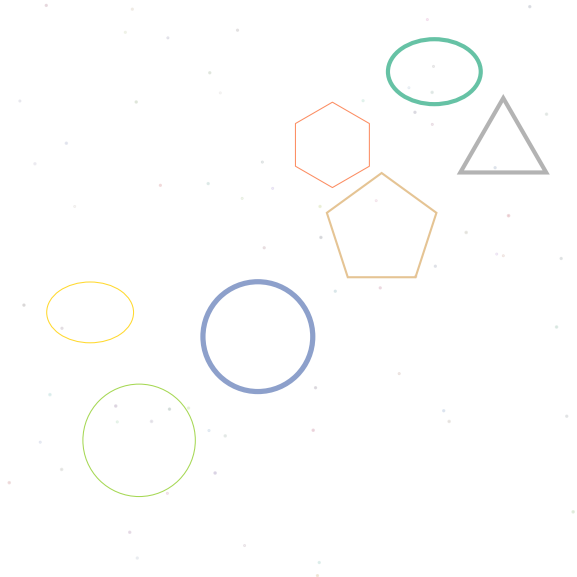[{"shape": "oval", "thickness": 2, "radius": 0.4, "center": [0.752, 0.875]}, {"shape": "hexagon", "thickness": 0.5, "radius": 0.37, "center": [0.576, 0.748]}, {"shape": "circle", "thickness": 2.5, "radius": 0.48, "center": [0.447, 0.416]}, {"shape": "circle", "thickness": 0.5, "radius": 0.49, "center": [0.241, 0.237]}, {"shape": "oval", "thickness": 0.5, "radius": 0.38, "center": [0.156, 0.458]}, {"shape": "pentagon", "thickness": 1, "radius": 0.5, "center": [0.661, 0.6]}, {"shape": "triangle", "thickness": 2, "radius": 0.43, "center": [0.871, 0.743]}]